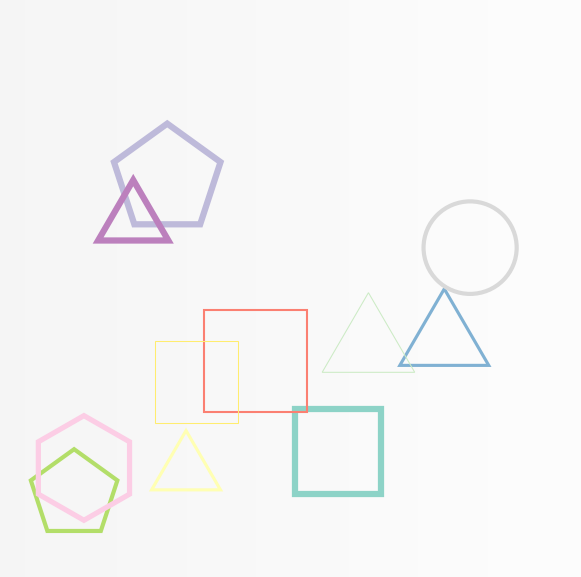[{"shape": "square", "thickness": 3, "radius": 0.37, "center": [0.582, 0.217]}, {"shape": "triangle", "thickness": 1.5, "radius": 0.34, "center": [0.32, 0.185]}, {"shape": "pentagon", "thickness": 3, "radius": 0.48, "center": [0.288, 0.689]}, {"shape": "square", "thickness": 1, "radius": 0.44, "center": [0.439, 0.374]}, {"shape": "triangle", "thickness": 1.5, "radius": 0.44, "center": [0.764, 0.411]}, {"shape": "pentagon", "thickness": 2, "radius": 0.39, "center": [0.127, 0.143]}, {"shape": "hexagon", "thickness": 2.5, "radius": 0.45, "center": [0.144, 0.189]}, {"shape": "circle", "thickness": 2, "radius": 0.4, "center": [0.809, 0.57]}, {"shape": "triangle", "thickness": 3, "radius": 0.35, "center": [0.229, 0.618]}, {"shape": "triangle", "thickness": 0.5, "radius": 0.46, "center": [0.634, 0.4]}, {"shape": "square", "thickness": 0.5, "radius": 0.35, "center": [0.338, 0.338]}]